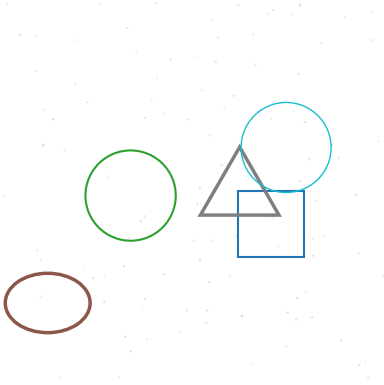[{"shape": "square", "thickness": 1.5, "radius": 0.43, "center": [0.705, 0.418]}, {"shape": "circle", "thickness": 1.5, "radius": 0.59, "center": [0.339, 0.492]}, {"shape": "oval", "thickness": 2.5, "radius": 0.55, "center": [0.124, 0.213]}, {"shape": "triangle", "thickness": 2.5, "radius": 0.59, "center": [0.623, 0.5]}, {"shape": "circle", "thickness": 1, "radius": 0.58, "center": [0.743, 0.617]}]